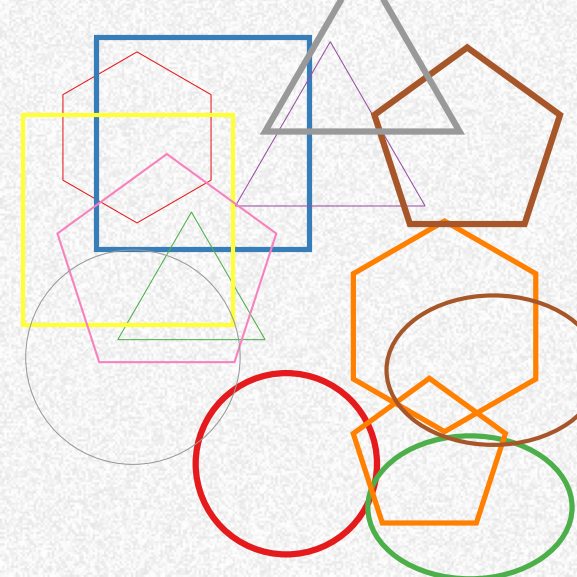[{"shape": "hexagon", "thickness": 0.5, "radius": 0.74, "center": [0.237, 0.761]}, {"shape": "circle", "thickness": 3, "radius": 0.78, "center": [0.496, 0.196]}, {"shape": "square", "thickness": 2.5, "radius": 0.92, "center": [0.351, 0.751]}, {"shape": "triangle", "thickness": 0.5, "radius": 0.74, "center": [0.332, 0.485]}, {"shape": "oval", "thickness": 2.5, "radius": 0.88, "center": [0.814, 0.121]}, {"shape": "triangle", "thickness": 0.5, "radius": 0.95, "center": [0.572, 0.737]}, {"shape": "hexagon", "thickness": 2.5, "radius": 0.91, "center": [0.77, 0.434]}, {"shape": "pentagon", "thickness": 2.5, "radius": 0.69, "center": [0.743, 0.206]}, {"shape": "square", "thickness": 2, "radius": 0.91, "center": [0.222, 0.618]}, {"shape": "pentagon", "thickness": 3, "radius": 0.84, "center": [0.809, 0.748]}, {"shape": "oval", "thickness": 2, "radius": 0.92, "center": [0.854, 0.358]}, {"shape": "pentagon", "thickness": 1, "radius": 1.0, "center": [0.289, 0.533]}, {"shape": "circle", "thickness": 0.5, "radius": 0.93, "center": [0.23, 0.381]}, {"shape": "triangle", "thickness": 3, "radius": 0.97, "center": [0.627, 0.869]}]